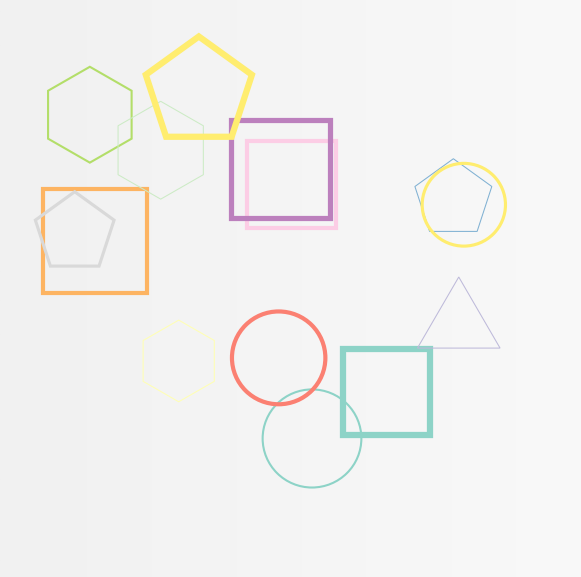[{"shape": "circle", "thickness": 1, "radius": 0.42, "center": [0.537, 0.24]}, {"shape": "square", "thickness": 3, "radius": 0.37, "center": [0.665, 0.321]}, {"shape": "hexagon", "thickness": 0.5, "radius": 0.35, "center": [0.307, 0.374]}, {"shape": "triangle", "thickness": 0.5, "radius": 0.41, "center": [0.789, 0.437]}, {"shape": "circle", "thickness": 2, "radius": 0.4, "center": [0.479, 0.379]}, {"shape": "pentagon", "thickness": 0.5, "radius": 0.35, "center": [0.78, 0.655]}, {"shape": "square", "thickness": 2, "radius": 0.45, "center": [0.163, 0.582]}, {"shape": "hexagon", "thickness": 1, "radius": 0.41, "center": [0.155, 0.801]}, {"shape": "square", "thickness": 2, "radius": 0.38, "center": [0.501, 0.68]}, {"shape": "pentagon", "thickness": 1.5, "radius": 0.36, "center": [0.129, 0.596]}, {"shape": "square", "thickness": 2.5, "radius": 0.42, "center": [0.483, 0.707]}, {"shape": "hexagon", "thickness": 0.5, "radius": 0.42, "center": [0.276, 0.739]}, {"shape": "circle", "thickness": 1.5, "radius": 0.36, "center": [0.798, 0.645]}, {"shape": "pentagon", "thickness": 3, "radius": 0.48, "center": [0.342, 0.84]}]